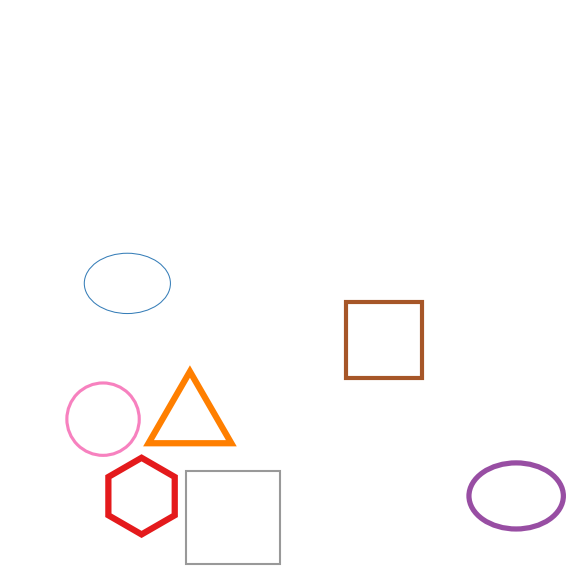[{"shape": "hexagon", "thickness": 3, "radius": 0.33, "center": [0.245, 0.14]}, {"shape": "oval", "thickness": 0.5, "radius": 0.37, "center": [0.221, 0.508]}, {"shape": "oval", "thickness": 2.5, "radius": 0.41, "center": [0.894, 0.14]}, {"shape": "triangle", "thickness": 3, "radius": 0.41, "center": [0.329, 0.273]}, {"shape": "square", "thickness": 2, "radius": 0.33, "center": [0.664, 0.41]}, {"shape": "circle", "thickness": 1.5, "radius": 0.31, "center": [0.178, 0.273]}, {"shape": "square", "thickness": 1, "radius": 0.4, "center": [0.403, 0.103]}]